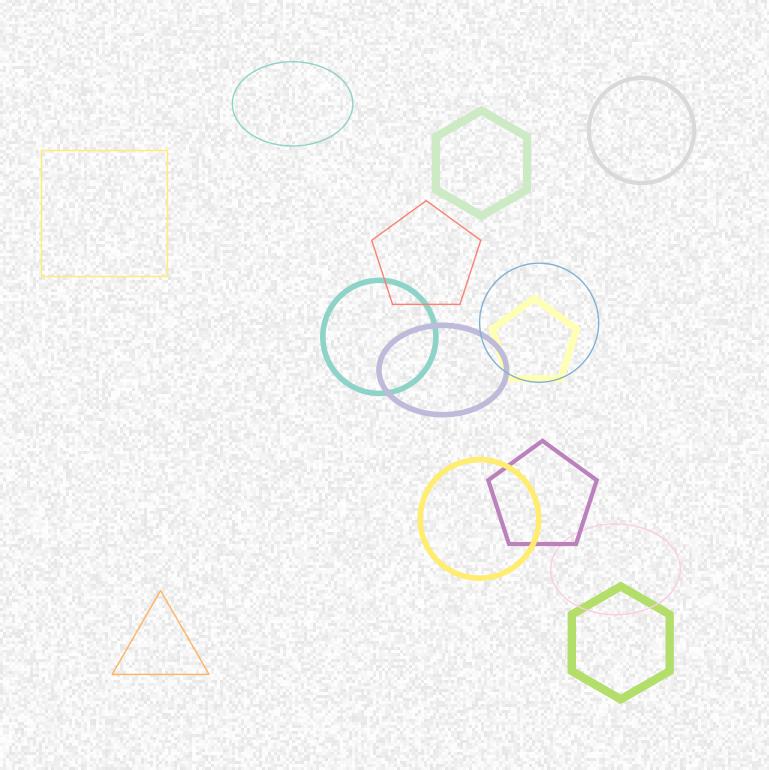[{"shape": "oval", "thickness": 0.5, "radius": 0.39, "center": [0.38, 0.865]}, {"shape": "circle", "thickness": 2, "radius": 0.37, "center": [0.493, 0.563]}, {"shape": "pentagon", "thickness": 2.5, "radius": 0.29, "center": [0.694, 0.555]}, {"shape": "oval", "thickness": 2, "radius": 0.41, "center": [0.575, 0.519]}, {"shape": "pentagon", "thickness": 0.5, "radius": 0.37, "center": [0.554, 0.665]}, {"shape": "circle", "thickness": 0.5, "radius": 0.39, "center": [0.7, 0.581]}, {"shape": "triangle", "thickness": 0.5, "radius": 0.36, "center": [0.209, 0.16]}, {"shape": "hexagon", "thickness": 3, "radius": 0.37, "center": [0.806, 0.165]}, {"shape": "oval", "thickness": 0.5, "radius": 0.42, "center": [0.799, 0.261]}, {"shape": "circle", "thickness": 1.5, "radius": 0.34, "center": [0.833, 0.831]}, {"shape": "pentagon", "thickness": 1.5, "radius": 0.37, "center": [0.705, 0.353]}, {"shape": "hexagon", "thickness": 3, "radius": 0.34, "center": [0.625, 0.788]}, {"shape": "square", "thickness": 0.5, "radius": 0.41, "center": [0.135, 0.724]}, {"shape": "circle", "thickness": 2, "radius": 0.38, "center": [0.623, 0.326]}]